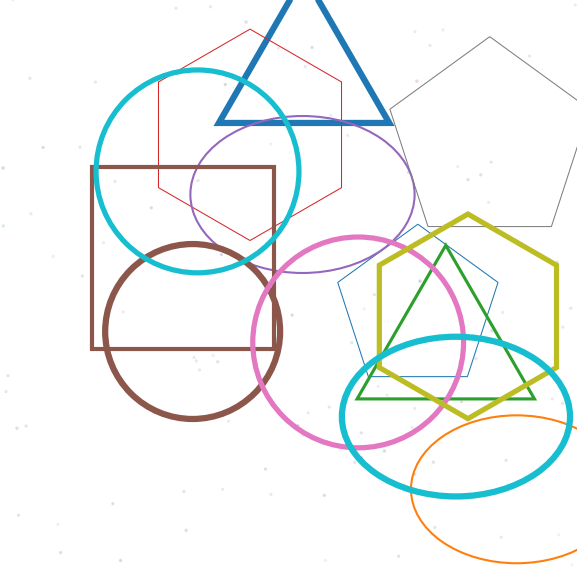[{"shape": "pentagon", "thickness": 0.5, "radius": 0.73, "center": [0.724, 0.465]}, {"shape": "triangle", "thickness": 3, "radius": 0.85, "center": [0.527, 0.871]}, {"shape": "oval", "thickness": 1, "radius": 0.91, "center": [0.895, 0.152]}, {"shape": "triangle", "thickness": 1.5, "radius": 0.89, "center": [0.772, 0.397]}, {"shape": "hexagon", "thickness": 0.5, "radius": 0.92, "center": [0.433, 0.766]}, {"shape": "oval", "thickness": 1, "radius": 0.97, "center": [0.524, 0.662]}, {"shape": "square", "thickness": 2, "radius": 0.79, "center": [0.317, 0.553]}, {"shape": "circle", "thickness": 3, "radius": 0.76, "center": [0.334, 0.425]}, {"shape": "circle", "thickness": 2.5, "radius": 0.91, "center": [0.62, 0.406]}, {"shape": "pentagon", "thickness": 0.5, "radius": 0.91, "center": [0.848, 0.754]}, {"shape": "hexagon", "thickness": 2.5, "radius": 0.89, "center": [0.81, 0.451]}, {"shape": "circle", "thickness": 2.5, "radius": 0.88, "center": [0.342, 0.702]}, {"shape": "oval", "thickness": 3, "radius": 0.99, "center": [0.79, 0.278]}]